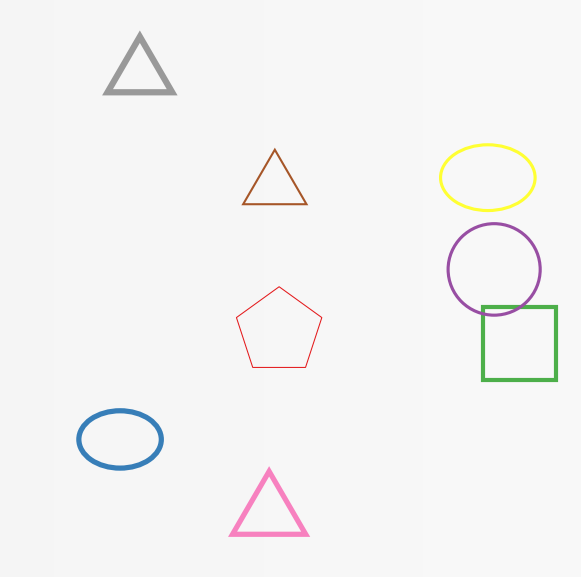[{"shape": "pentagon", "thickness": 0.5, "radius": 0.39, "center": [0.48, 0.425]}, {"shape": "oval", "thickness": 2.5, "radius": 0.35, "center": [0.207, 0.238]}, {"shape": "square", "thickness": 2, "radius": 0.31, "center": [0.893, 0.405]}, {"shape": "circle", "thickness": 1.5, "radius": 0.4, "center": [0.85, 0.533]}, {"shape": "oval", "thickness": 1.5, "radius": 0.41, "center": [0.839, 0.691]}, {"shape": "triangle", "thickness": 1, "radius": 0.31, "center": [0.473, 0.677]}, {"shape": "triangle", "thickness": 2.5, "radius": 0.36, "center": [0.463, 0.11]}, {"shape": "triangle", "thickness": 3, "radius": 0.32, "center": [0.241, 0.871]}]